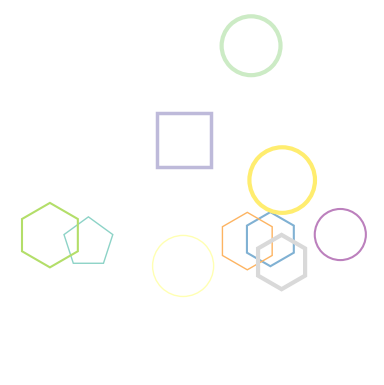[{"shape": "pentagon", "thickness": 1, "radius": 0.33, "center": [0.23, 0.37]}, {"shape": "circle", "thickness": 1, "radius": 0.4, "center": [0.476, 0.309]}, {"shape": "square", "thickness": 2.5, "radius": 0.35, "center": [0.477, 0.637]}, {"shape": "hexagon", "thickness": 1.5, "radius": 0.35, "center": [0.702, 0.379]}, {"shape": "hexagon", "thickness": 1, "radius": 0.37, "center": [0.642, 0.374]}, {"shape": "hexagon", "thickness": 1.5, "radius": 0.42, "center": [0.13, 0.389]}, {"shape": "hexagon", "thickness": 3, "radius": 0.35, "center": [0.731, 0.319]}, {"shape": "circle", "thickness": 1.5, "radius": 0.33, "center": [0.884, 0.391]}, {"shape": "circle", "thickness": 3, "radius": 0.38, "center": [0.652, 0.881]}, {"shape": "circle", "thickness": 3, "radius": 0.43, "center": [0.733, 0.532]}]